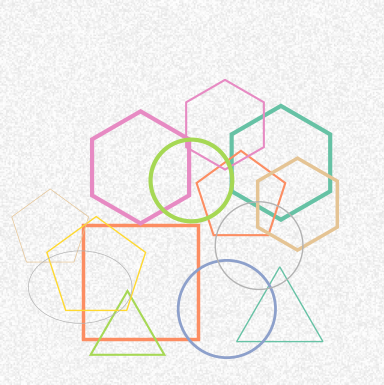[{"shape": "triangle", "thickness": 1, "radius": 0.65, "center": [0.727, 0.177]}, {"shape": "hexagon", "thickness": 3, "radius": 0.74, "center": [0.73, 0.577]}, {"shape": "square", "thickness": 2.5, "radius": 0.74, "center": [0.365, 0.267]}, {"shape": "pentagon", "thickness": 1.5, "radius": 0.61, "center": [0.626, 0.487]}, {"shape": "circle", "thickness": 2, "radius": 0.63, "center": [0.589, 0.197]}, {"shape": "hexagon", "thickness": 1.5, "radius": 0.58, "center": [0.584, 0.676]}, {"shape": "hexagon", "thickness": 3, "radius": 0.73, "center": [0.365, 0.565]}, {"shape": "triangle", "thickness": 1.5, "radius": 0.55, "center": [0.331, 0.134]}, {"shape": "circle", "thickness": 3, "radius": 0.53, "center": [0.497, 0.531]}, {"shape": "pentagon", "thickness": 1, "radius": 0.67, "center": [0.25, 0.303]}, {"shape": "hexagon", "thickness": 2.5, "radius": 0.6, "center": [0.773, 0.47]}, {"shape": "pentagon", "thickness": 0.5, "radius": 0.52, "center": [0.13, 0.404]}, {"shape": "circle", "thickness": 1, "radius": 0.57, "center": [0.673, 0.362]}, {"shape": "oval", "thickness": 0.5, "radius": 0.67, "center": [0.208, 0.254]}]